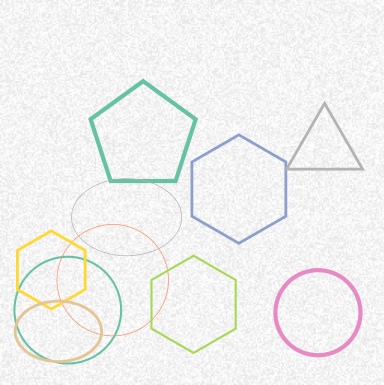[{"shape": "pentagon", "thickness": 3, "radius": 0.72, "center": [0.372, 0.646]}, {"shape": "circle", "thickness": 1.5, "radius": 0.69, "center": [0.176, 0.194]}, {"shape": "circle", "thickness": 0.5, "radius": 0.72, "center": [0.293, 0.272]}, {"shape": "hexagon", "thickness": 2, "radius": 0.7, "center": [0.62, 0.509]}, {"shape": "circle", "thickness": 3, "radius": 0.55, "center": [0.826, 0.188]}, {"shape": "hexagon", "thickness": 1.5, "radius": 0.63, "center": [0.503, 0.21]}, {"shape": "hexagon", "thickness": 2, "radius": 0.51, "center": [0.133, 0.299]}, {"shape": "oval", "thickness": 2, "radius": 0.56, "center": [0.152, 0.139]}, {"shape": "oval", "thickness": 0.5, "radius": 0.72, "center": [0.329, 0.436]}, {"shape": "triangle", "thickness": 2, "radius": 0.57, "center": [0.843, 0.618]}]